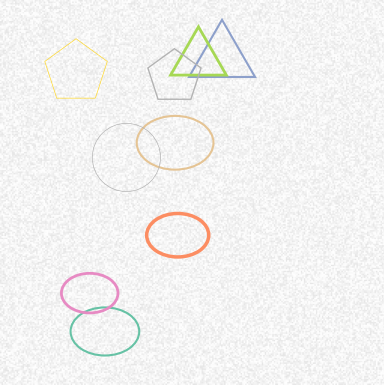[{"shape": "oval", "thickness": 1.5, "radius": 0.45, "center": [0.272, 0.139]}, {"shape": "oval", "thickness": 2.5, "radius": 0.4, "center": [0.462, 0.389]}, {"shape": "triangle", "thickness": 1.5, "radius": 0.5, "center": [0.577, 0.85]}, {"shape": "oval", "thickness": 2, "radius": 0.37, "center": [0.233, 0.239]}, {"shape": "triangle", "thickness": 2, "radius": 0.42, "center": [0.515, 0.847]}, {"shape": "pentagon", "thickness": 0.5, "radius": 0.43, "center": [0.198, 0.814]}, {"shape": "oval", "thickness": 1.5, "radius": 0.5, "center": [0.455, 0.629]}, {"shape": "pentagon", "thickness": 1, "radius": 0.36, "center": [0.453, 0.801]}, {"shape": "circle", "thickness": 0.5, "radius": 0.44, "center": [0.328, 0.591]}]